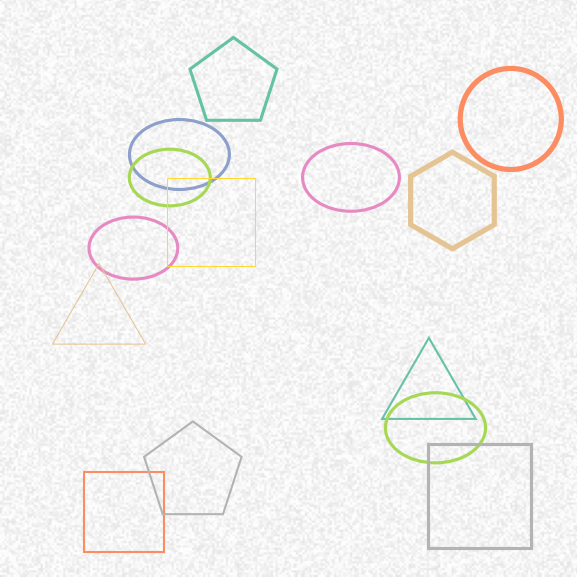[{"shape": "pentagon", "thickness": 1.5, "radius": 0.4, "center": [0.404, 0.855]}, {"shape": "triangle", "thickness": 1, "radius": 0.47, "center": [0.743, 0.321]}, {"shape": "square", "thickness": 1, "radius": 0.35, "center": [0.215, 0.112]}, {"shape": "circle", "thickness": 2.5, "radius": 0.44, "center": [0.884, 0.793]}, {"shape": "oval", "thickness": 1.5, "radius": 0.43, "center": [0.311, 0.732]}, {"shape": "oval", "thickness": 1.5, "radius": 0.42, "center": [0.608, 0.692]}, {"shape": "oval", "thickness": 1.5, "radius": 0.38, "center": [0.231, 0.57]}, {"shape": "oval", "thickness": 1.5, "radius": 0.35, "center": [0.294, 0.692]}, {"shape": "oval", "thickness": 1.5, "radius": 0.43, "center": [0.754, 0.258]}, {"shape": "square", "thickness": 0.5, "radius": 0.38, "center": [0.366, 0.615]}, {"shape": "triangle", "thickness": 0.5, "radius": 0.47, "center": [0.172, 0.45]}, {"shape": "hexagon", "thickness": 2.5, "radius": 0.42, "center": [0.783, 0.652]}, {"shape": "pentagon", "thickness": 1, "radius": 0.44, "center": [0.334, 0.181]}, {"shape": "square", "thickness": 1.5, "radius": 0.45, "center": [0.831, 0.14]}]